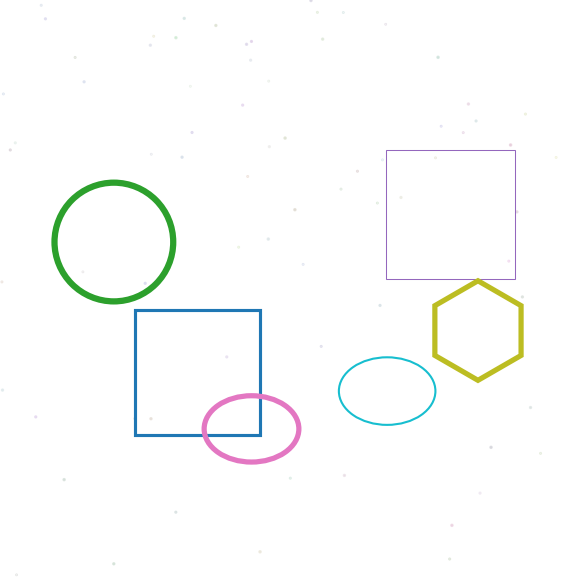[{"shape": "square", "thickness": 1.5, "radius": 0.54, "center": [0.343, 0.354]}, {"shape": "circle", "thickness": 3, "radius": 0.51, "center": [0.197, 0.58]}, {"shape": "square", "thickness": 0.5, "radius": 0.56, "center": [0.78, 0.628]}, {"shape": "oval", "thickness": 2.5, "radius": 0.41, "center": [0.436, 0.256]}, {"shape": "hexagon", "thickness": 2.5, "radius": 0.43, "center": [0.828, 0.427]}, {"shape": "oval", "thickness": 1, "radius": 0.42, "center": [0.67, 0.322]}]